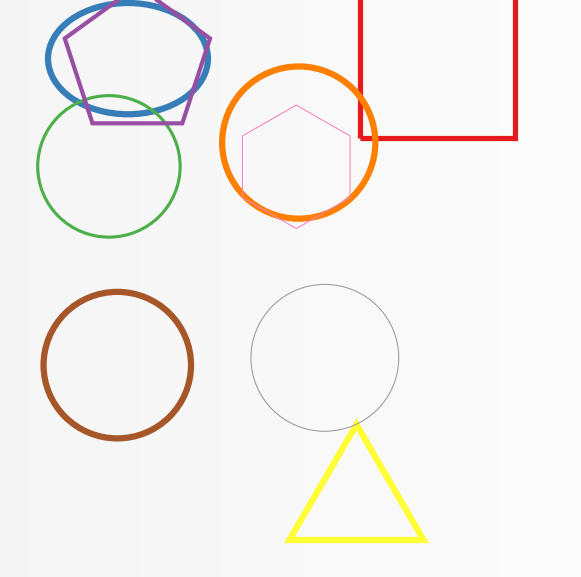[{"shape": "square", "thickness": 2.5, "radius": 0.67, "center": [0.753, 0.894]}, {"shape": "oval", "thickness": 3, "radius": 0.69, "center": [0.22, 0.898]}, {"shape": "circle", "thickness": 1.5, "radius": 0.61, "center": [0.187, 0.711]}, {"shape": "pentagon", "thickness": 2, "radius": 0.66, "center": [0.236, 0.892]}, {"shape": "circle", "thickness": 3, "radius": 0.66, "center": [0.514, 0.752]}, {"shape": "triangle", "thickness": 3, "radius": 0.67, "center": [0.613, 0.131]}, {"shape": "circle", "thickness": 3, "radius": 0.63, "center": [0.202, 0.367]}, {"shape": "hexagon", "thickness": 0.5, "radius": 0.53, "center": [0.51, 0.71]}, {"shape": "circle", "thickness": 0.5, "radius": 0.64, "center": [0.559, 0.379]}]